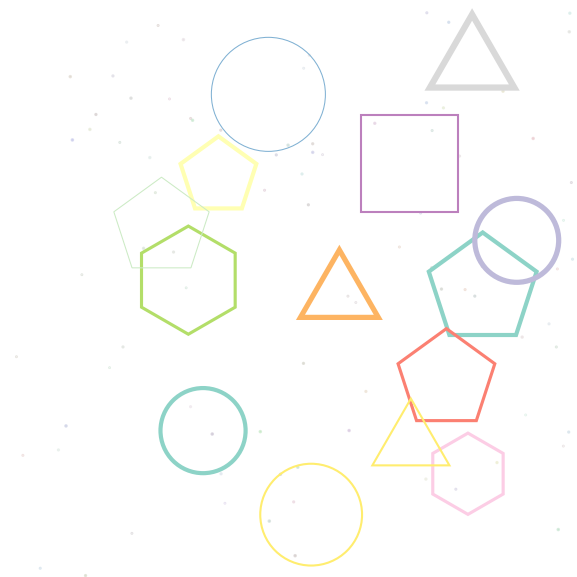[{"shape": "pentagon", "thickness": 2, "radius": 0.49, "center": [0.836, 0.498]}, {"shape": "circle", "thickness": 2, "radius": 0.37, "center": [0.352, 0.253]}, {"shape": "pentagon", "thickness": 2, "radius": 0.35, "center": [0.378, 0.694]}, {"shape": "circle", "thickness": 2.5, "radius": 0.36, "center": [0.895, 0.583]}, {"shape": "pentagon", "thickness": 1.5, "radius": 0.44, "center": [0.773, 0.342]}, {"shape": "circle", "thickness": 0.5, "radius": 0.49, "center": [0.465, 0.836]}, {"shape": "triangle", "thickness": 2.5, "radius": 0.39, "center": [0.588, 0.488]}, {"shape": "hexagon", "thickness": 1.5, "radius": 0.47, "center": [0.326, 0.514]}, {"shape": "hexagon", "thickness": 1.5, "radius": 0.35, "center": [0.81, 0.179]}, {"shape": "triangle", "thickness": 3, "radius": 0.42, "center": [0.818, 0.89]}, {"shape": "square", "thickness": 1, "radius": 0.42, "center": [0.709, 0.716]}, {"shape": "pentagon", "thickness": 0.5, "radius": 0.43, "center": [0.28, 0.606]}, {"shape": "circle", "thickness": 1, "radius": 0.44, "center": [0.539, 0.108]}, {"shape": "triangle", "thickness": 1, "radius": 0.39, "center": [0.712, 0.232]}]